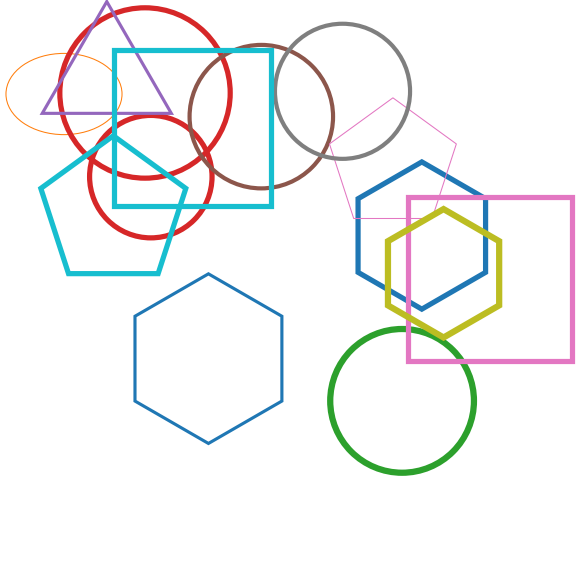[{"shape": "hexagon", "thickness": 2.5, "radius": 0.64, "center": [0.73, 0.591]}, {"shape": "hexagon", "thickness": 1.5, "radius": 0.73, "center": [0.361, 0.378]}, {"shape": "oval", "thickness": 0.5, "radius": 0.5, "center": [0.111, 0.836]}, {"shape": "circle", "thickness": 3, "radius": 0.62, "center": [0.696, 0.305]}, {"shape": "circle", "thickness": 2.5, "radius": 0.53, "center": [0.261, 0.693]}, {"shape": "circle", "thickness": 2.5, "radius": 0.74, "center": [0.251, 0.838]}, {"shape": "triangle", "thickness": 1.5, "radius": 0.64, "center": [0.185, 0.867]}, {"shape": "circle", "thickness": 2, "radius": 0.62, "center": [0.452, 0.797]}, {"shape": "pentagon", "thickness": 0.5, "radius": 0.58, "center": [0.68, 0.714]}, {"shape": "square", "thickness": 2.5, "radius": 0.71, "center": [0.848, 0.516]}, {"shape": "circle", "thickness": 2, "radius": 0.58, "center": [0.593, 0.841]}, {"shape": "hexagon", "thickness": 3, "radius": 0.56, "center": [0.768, 0.526]}, {"shape": "pentagon", "thickness": 2.5, "radius": 0.66, "center": [0.196, 0.632]}, {"shape": "square", "thickness": 2.5, "radius": 0.68, "center": [0.334, 0.778]}]